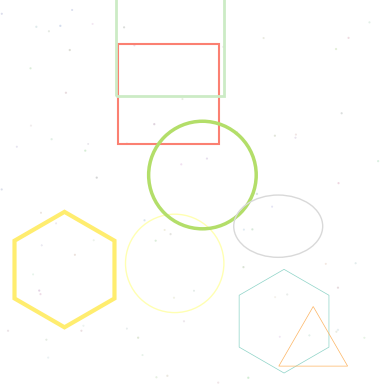[{"shape": "hexagon", "thickness": 0.5, "radius": 0.67, "center": [0.738, 0.166]}, {"shape": "circle", "thickness": 1, "radius": 0.64, "center": [0.454, 0.316]}, {"shape": "square", "thickness": 1.5, "radius": 0.65, "center": [0.438, 0.755]}, {"shape": "triangle", "thickness": 0.5, "radius": 0.52, "center": [0.814, 0.101]}, {"shape": "circle", "thickness": 2.5, "radius": 0.7, "center": [0.526, 0.545]}, {"shape": "oval", "thickness": 1, "radius": 0.58, "center": [0.723, 0.412]}, {"shape": "square", "thickness": 2, "radius": 0.71, "center": [0.442, 0.892]}, {"shape": "hexagon", "thickness": 3, "radius": 0.75, "center": [0.168, 0.3]}]